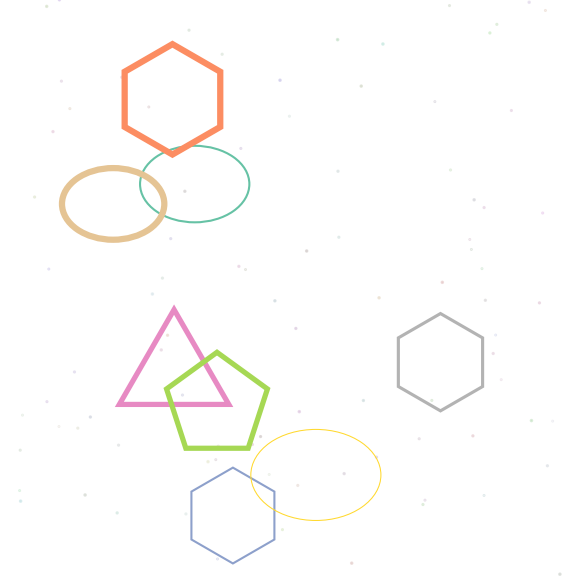[{"shape": "oval", "thickness": 1, "radius": 0.47, "center": [0.337, 0.68]}, {"shape": "hexagon", "thickness": 3, "radius": 0.48, "center": [0.299, 0.827]}, {"shape": "hexagon", "thickness": 1, "radius": 0.41, "center": [0.403, 0.106]}, {"shape": "triangle", "thickness": 2.5, "radius": 0.55, "center": [0.301, 0.354]}, {"shape": "pentagon", "thickness": 2.5, "radius": 0.46, "center": [0.376, 0.297]}, {"shape": "oval", "thickness": 0.5, "radius": 0.56, "center": [0.547, 0.177]}, {"shape": "oval", "thickness": 3, "radius": 0.44, "center": [0.196, 0.646]}, {"shape": "hexagon", "thickness": 1.5, "radius": 0.42, "center": [0.763, 0.372]}]